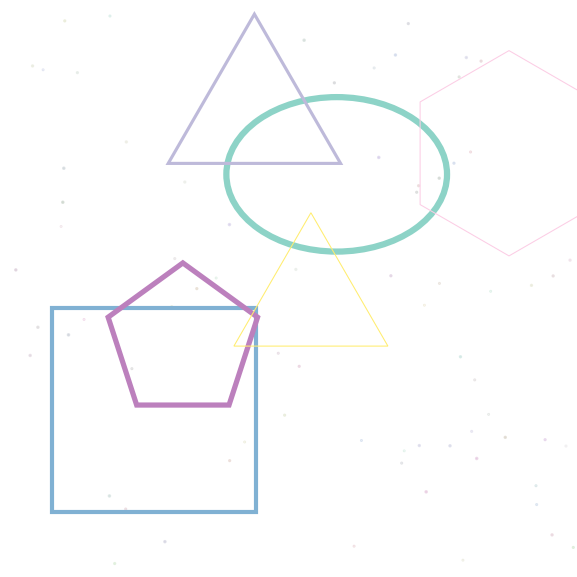[{"shape": "oval", "thickness": 3, "radius": 0.96, "center": [0.583, 0.697]}, {"shape": "triangle", "thickness": 1.5, "radius": 0.86, "center": [0.441, 0.802]}, {"shape": "square", "thickness": 2, "radius": 0.88, "center": [0.266, 0.289]}, {"shape": "hexagon", "thickness": 0.5, "radius": 0.89, "center": [0.881, 0.734]}, {"shape": "pentagon", "thickness": 2.5, "radius": 0.68, "center": [0.317, 0.408]}, {"shape": "triangle", "thickness": 0.5, "radius": 0.77, "center": [0.538, 0.477]}]